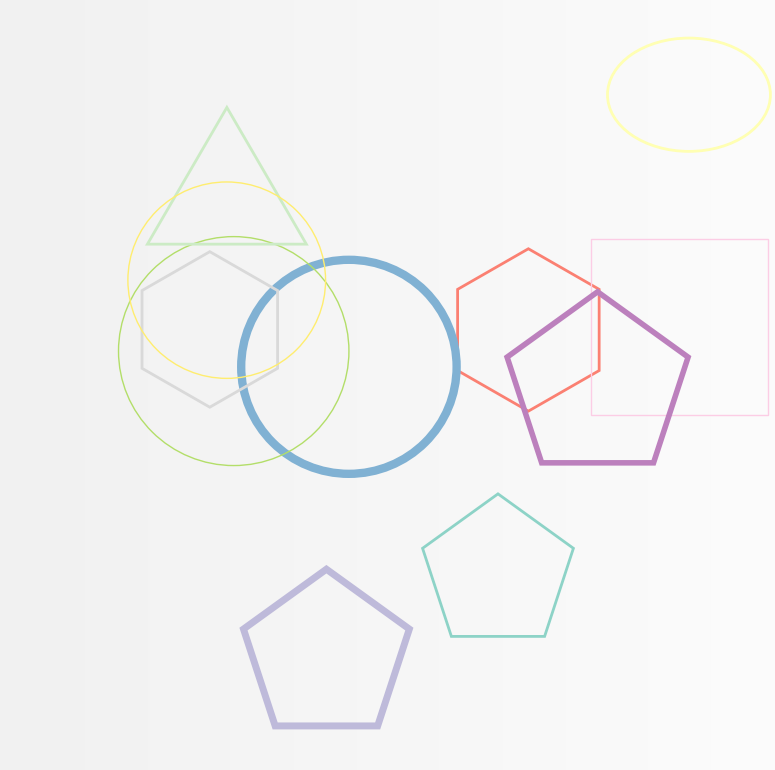[{"shape": "pentagon", "thickness": 1, "radius": 0.51, "center": [0.643, 0.256]}, {"shape": "oval", "thickness": 1, "radius": 0.53, "center": [0.889, 0.877]}, {"shape": "pentagon", "thickness": 2.5, "radius": 0.56, "center": [0.421, 0.148]}, {"shape": "hexagon", "thickness": 1, "radius": 0.53, "center": [0.682, 0.571]}, {"shape": "circle", "thickness": 3, "radius": 0.69, "center": [0.45, 0.524]}, {"shape": "circle", "thickness": 0.5, "radius": 0.74, "center": [0.302, 0.544]}, {"shape": "square", "thickness": 0.5, "radius": 0.57, "center": [0.876, 0.576]}, {"shape": "hexagon", "thickness": 1, "radius": 0.5, "center": [0.271, 0.572]}, {"shape": "pentagon", "thickness": 2, "radius": 0.61, "center": [0.771, 0.498]}, {"shape": "triangle", "thickness": 1, "radius": 0.59, "center": [0.293, 0.742]}, {"shape": "circle", "thickness": 0.5, "radius": 0.64, "center": [0.293, 0.636]}]